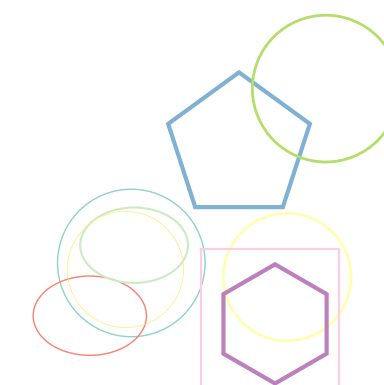[{"shape": "circle", "thickness": 1, "radius": 0.96, "center": [0.341, 0.317]}, {"shape": "circle", "thickness": 2, "radius": 0.83, "center": [0.746, 0.28]}, {"shape": "oval", "thickness": 1, "radius": 0.74, "center": [0.233, 0.18]}, {"shape": "pentagon", "thickness": 3, "radius": 0.97, "center": [0.621, 0.619]}, {"shape": "circle", "thickness": 2, "radius": 0.95, "center": [0.846, 0.77]}, {"shape": "square", "thickness": 1.5, "radius": 0.9, "center": [0.701, 0.173]}, {"shape": "hexagon", "thickness": 3, "radius": 0.77, "center": [0.714, 0.159]}, {"shape": "oval", "thickness": 1.5, "radius": 0.7, "center": [0.348, 0.363]}, {"shape": "circle", "thickness": 0.5, "radius": 0.75, "center": [0.326, 0.3]}]